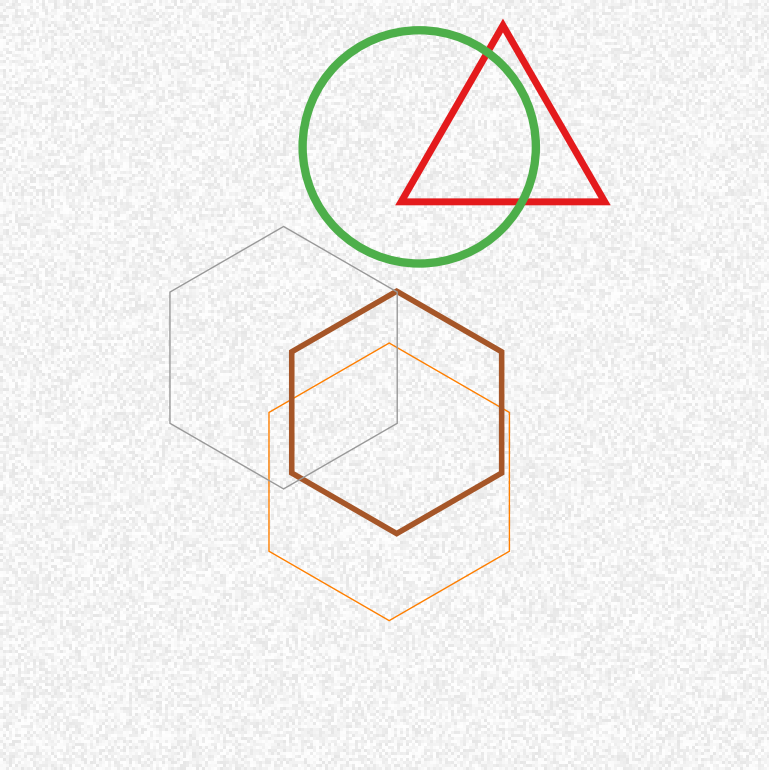[{"shape": "triangle", "thickness": 2.5, "radius": 0.76, "center": [0.653, 0.814]}, {"shape": "circle", "thickness": 3, "radius": 0.76, "center": [0.544, 0.809]}, {"shape": "hexagon", "thickness": 0.5, "radius": 0.9, "center": [0.505, 0.374]}, {"shape": "hexagon", "thickness": 2, "radius": 0.79, "center": [0.515, 0.464]}, {"shape": "hexagon", "thickness": 0.5, "radius": 0.85, "center": [0.368, 0.535]}]